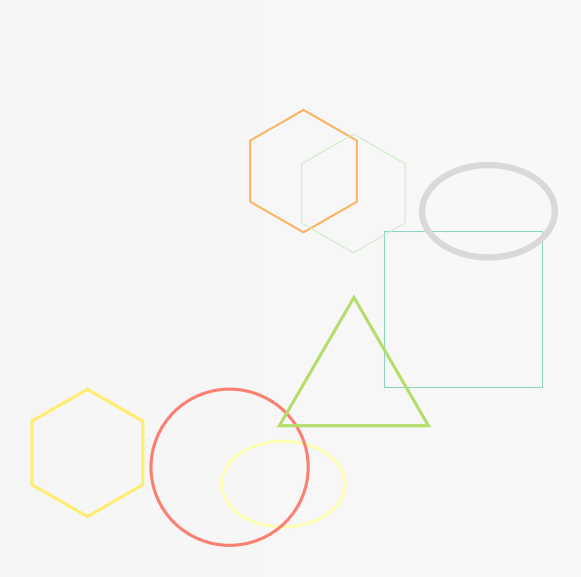[{"shape": "square", "thickness": 0.5, "radius": 0.68, "center": [0.796, 0.464]}, {"shape": "oval", "thickness": 1.5, "radius": 0.53, "center": [0.487, 0.161]}, {"shape": "circle", "thickness": 1.5, "radius": 0.68, "center": [0.395, 0.19]}, {"shape": "hexagon", "thickness": 1, "radius": 0.53, "center": [0.522, 0.703]}, {"shape": "triangle", "thickness": 1.5, "radius": 0.74, "center": [0.609, 0.336]}, {"shape": "oval", "thickness": 3, "radius": 0.57, "center": [0.84, 0.633]}, {"shape": "hexagon", "thickness": 0.5, "radius": 0.51, "center": [0.608, 0.664]}, {"shape": "hexagon", "thickness": 1.5, "radius": 0.55, "center": [0.15, 0.215]}]